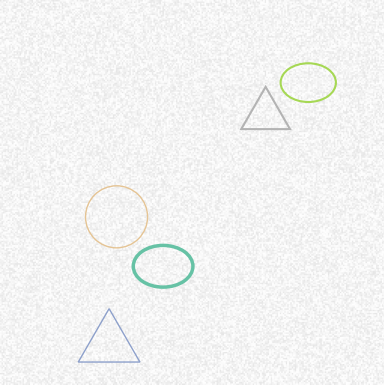[{"shape": "oval", "thickness": 2.5, "radius": 0.39, "center": [0.424, 0.308]}, {"shape": "triangle", "thickness": 1, "radius": 0.46, "center": [0.283, 0.106]}, {"shape": "oval", "thickness": 1.5, "radius": 0.36, "center": [0.801, 0.785]}, {"shape": "circle", "thickness": 1, "radius": 0.4, "center": [0.303, 0.437]}, {"shape": "triangle", "thickness": 1.5, "radius": 0.37, "center": [0.69, 0.701]}]